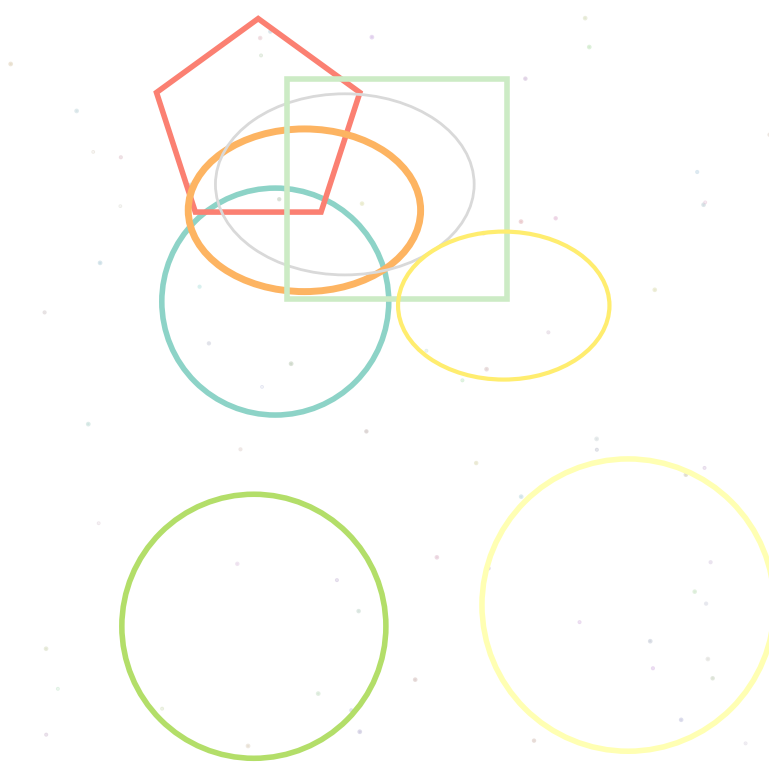[{"shape": "circle", "thickness": 2, "radius": 0.74, "center": [0.358, 0.608]}, {"shape": "circle", "thickness": 2, "radius": 0.95, "center": [0.816, 0.214]}, {"shape": "pentagon", "thickness": 2, "radius": 0.69, "center": [0.335, 0.837]}, {"shape": "oval", "thickness": 2.5, "radius": 0.75, "center": [0.395, 0.727]}, {"shape": "circle", "thickness": 2, "radius": 0.86, "center": [0.33, 0.187]}, {"shape": "oval", "thickness": 1, "radius": 0.84, "center": [0.448, 0.761]}, {"shape": "square", "thickness": 2, "radius": 0.71, "center": [0.515, 0.755]}, {"shape": "oval", "thickness": 1.5, "radius": 0.69, "center": [0.654, 0.603]}]